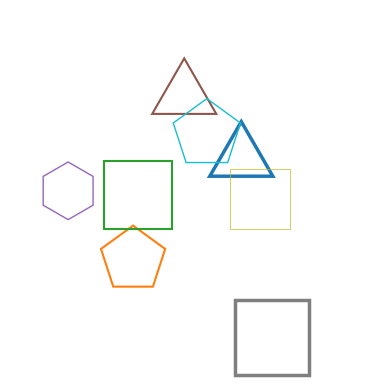[{"shape": "triangle", "thickness": 2.5, "radius": 0.47, "center": [0.627, 0.59]}, {"shape": "pentagon", "thickness": 1.5, "radius": 0.44, "center": [0.346, 0.326]}, {"shape": "square", "thickness": 1.5, "radius": 0.44, "center": [0.358, 0.494]}, {"shape": "hexagon", "thickness": 1, "radius": 0.37, "center": [0.177, 0.504]}, {"shape": "triangle", "thickness": 1.5, "radius": 0.48, "center": [0.479, 0.752]}, {"shape": "square", "thickness": 2.5, "radius": 0.48, "center": [0.707, 0.123]}, {"shape": "square", "thickness": 0.5, "radius": 0.39, "center": [0.676, 0.482]}, {"shape": "pentagon", "thickness": 1, "radius": 0.46, "center": [0.537, 0.652]}]